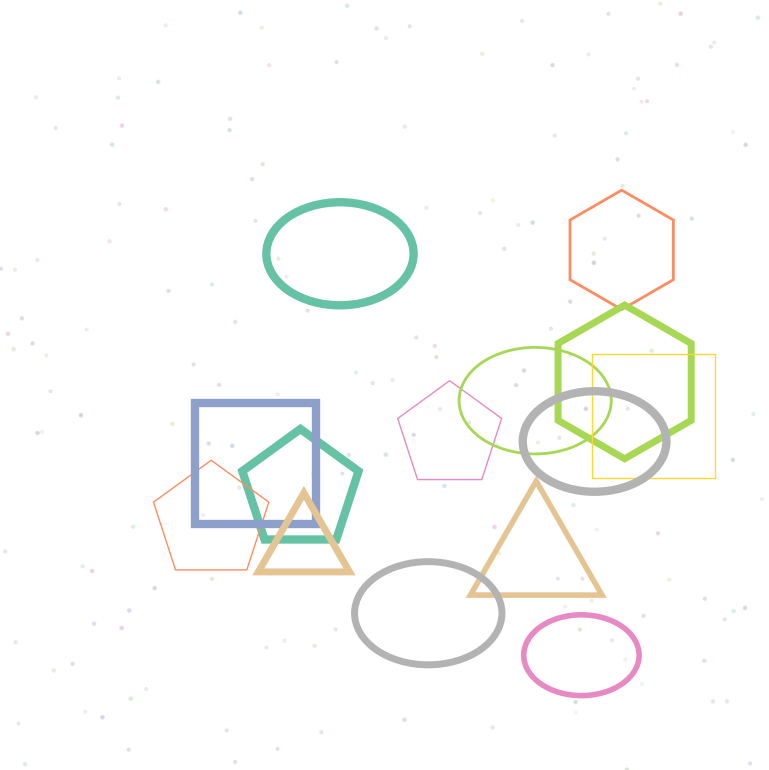[{"shape": "pentagon", "thickness": 3, "radius": 0.4, "center": [0.39, 0.364]}, {"shape": "oval", "thickness": 3, "radius": 0.48, "center": [0.442, 0.67]}, {"shape": "hexagon", "thickness": 1, "radius": 0.39, "center": [0.807, 0.676]}, {"shape": "pentagon", "thickness": 0.5, "radius": 0.39, "center": [0.274, 0.324]}, {"shape": "square", "thickness": 3, "radius": 0.39, "center": [0.332, 0.398]}, {"shape": "oval", "thickness": 2, "radius": 0.37, "center": [0.755, 0.149]}, {"shape": "pentagon", "thickness": 0.5, "radius": 0.35, "center": [0.584, 0.435]}, {"shape": "oval", "thickness": 1, "radius": 0.49, "center": [0.695, 0.48]}, {"shape": "hexagon", "thickness": 2.5, "radius": 0.5, "center": [0.811, 0.504]}, {"shape": "square", "thickness": 0.5, "radius": 0.4, "center": [0.849, 0.46]}, {"shape": "triangle", "thickness": 2.5, "radius": 0.34, "center": [0.395, 0.291]}, {"shape": "triangle", "thickness": 2, "radius": 0.49, "center": [0.696, 0.276]}, {"shape": "oval", "thickness": 3, "radius": 0.47, "center": [0.772, 0.427]}, {"shape": "oval", "thickness": 2.5, "radius": 0.48, "center": [0.556, 0.204]}]